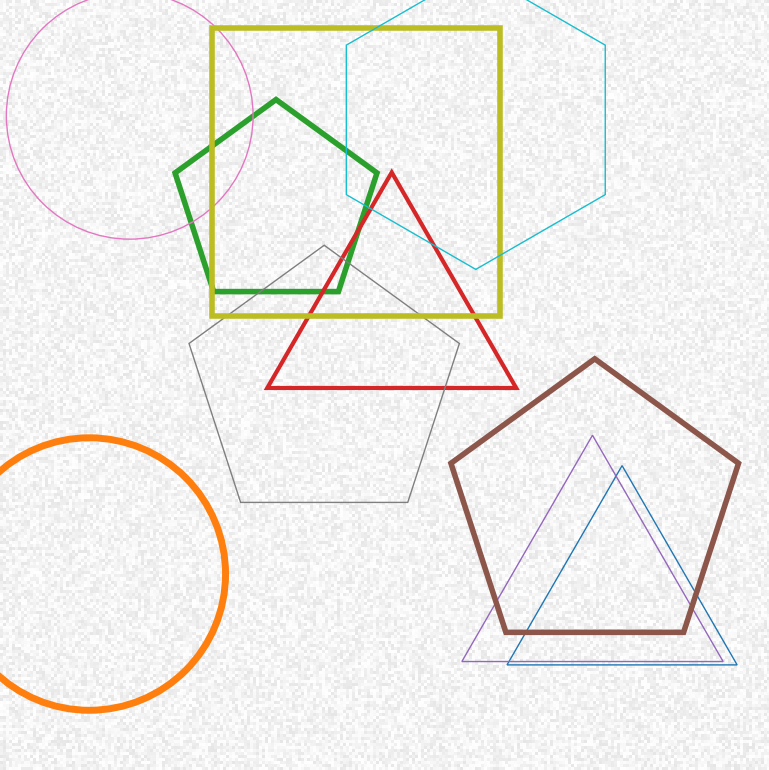[{"shape": "triangle", "thickness": 0.5, "radius": 0.86, "center": [0.808, 0.223]}, {"shape": "circle", "thickness": 2.5, "radius": 0.88, "center": [0.116, 0.254]}, {"shape": "pentagon", "thickness": 2, "radius": 0.69, "center": [0.358, 0.733]}, {"shape": "triangle", "thickness": 1.5, "radius": 0.93, "center": [0.509, 0.589]}, {"shape": "triangle", "thickness": 0.5, "radius": 0.98, "center": [0.769, 0.239]}, {"shape": "pentagon", "thickness": 2, "radius": 0.98, "center": [0.772, 0.338]}, {"shape": "circle", "thickness": 0.5, "radius": 0.8, "center": [0.168, 0.85]}, {"shape": "pentagon", "thickness": 0.5, "radius": 0.92, "center": [0.421, 0.497]}, {"shape": "square", "thickness": 2, "radius": 0.94, "center": [0.462, 0.777]}, {"shape": "hexagon", "thickness": 0.5, "radius": 0.97, "center": [0.618, 0.844]}]